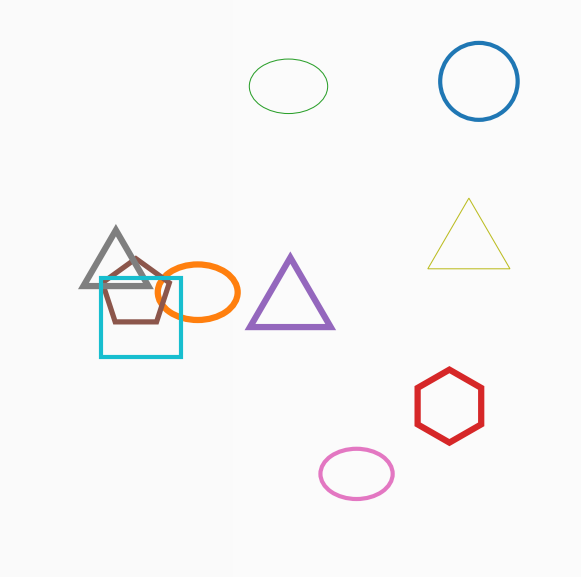[{"shape": "circle", "thickness": 2, "radius": 0.33, "center": [0.824, 0.858]}, {"shape": "oval", "thickness": 3, "radius": 0.34, "center": [0.34, 0.493]}, {"shape": "oval", "thickness": 0.5, "radius": 0.34, "center": [0.496, 0.85]}, {"shape": "hexagon", "thickness": 3, "radius": 0.32, "center": [0.773, 0.296]}, {"shape": "triangle", "thickness": 3, "radius": 0.4, "center": [0.5, 0.473]}, {"shape": "pentagon", "thickness": 2.5, "radius": 0.3, "center": [0.234, 0.491]}, {"shape": "oval", "thickness": 2, "radius": 0.31, "center": [0.613, 0.179]}, {"shape": "triangle", "thickness": 3, "radius": 0.32, "center": [0.199, 0.536]}, {"shape": "triangle", "thickness": 0.5, "radius": 0.41, "center": [0.807, 0.574]}, {"shape": "square", "thickness": 2, "radius": 0.34, "center": [0.243, 0.45]}]